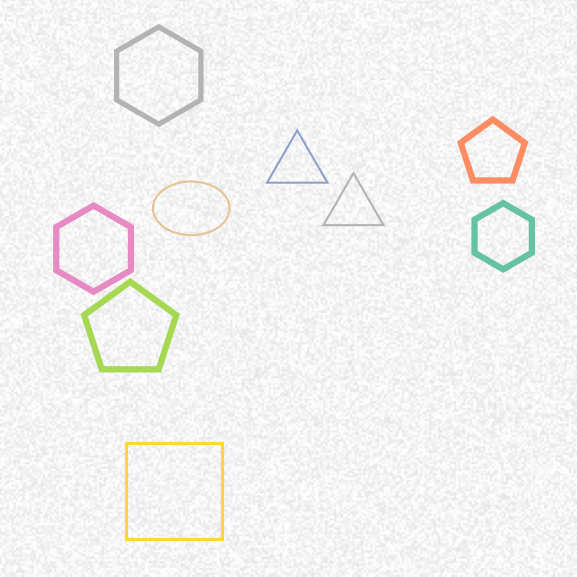[{"shape": "hexagon", "thickness": 3, "radius": 0.29, "center": [0.871, 0.59]}, {"shape": "pentagon", "thickness": 3, "radius": 0.29, "center": [0.853, 0.734]}, {"shape": "triangle", "thickness": 1, "radius": 0.3, "center": [0.515, 0.713]}, {"shape": "hexagon", "thickness": 3, "radius": 0.37, "center": [0.162, 0.569]}, {"shape": "pentagon", "thickness": 3, "radius": 0.42, "center": [0.225, 0.427]}, {"shape": "square", "thickness": 1.5, "radius": 0.41, "center": [0.301, 0.149]}, {"shape": "oval", "thickness": 1, "radius": 0.33, "center": [0.331, 0.638]}, {"shape": "hexagon", "thickness": 2.5, "radius": 0.42, "center": [0.275, 0.868]}, {"shape": "triangle", "thickness": 1, "radius": 0.3, "center": [0.612, 0.639]}]